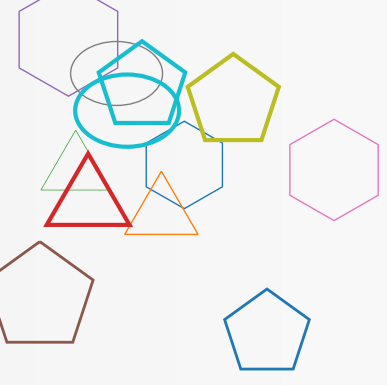[{"shape": "hexagon", "thickness": 1, "radius": 0.57, "center": [0.476, 0.572]}, {"shape": "pentagon", "thickness": 2, "radius": 0.57, "center": [0.689, 0.134]}, {"shape": "triangle", "thickness": 1, "radius": 0.55, "center": [0.416, 0.446]}, {"shape": "triangle", "thickness": 0.5, "radius": 0.52, "center": [0.195, 0.558]}, {"shape": "triangle", "thickness": 3, "radius": 0.62, "center": [0.227, 0.478]}, {"shape": "hexagon", "thickness": 1, "radius": 0.73, "center": [0.177, 0.897]}, {"shape": "pentagon", "thickness": 2, "radius": 0.72, "center": [0.103, 0.228]}, {"shape": "hexagon", "thickness": 1, "radius": 0.66, "center": [0.862, 0.559]}, {"shape": "oval", "thickness": 1, "radius": 0.59, "center": [0.301, 0.809]}, {"shape": "pentagon", "thickness": 3, "radius": 0.62, "center": [0.602, 0.736]}, {"shape": "oval", "thickness": 3, "radius": 0.67, "center": [0.328, 0.713]}, {"shape": "pentagon", "thickness": 3, "radius": 0.59, "center": [0.367, 0.776]}]